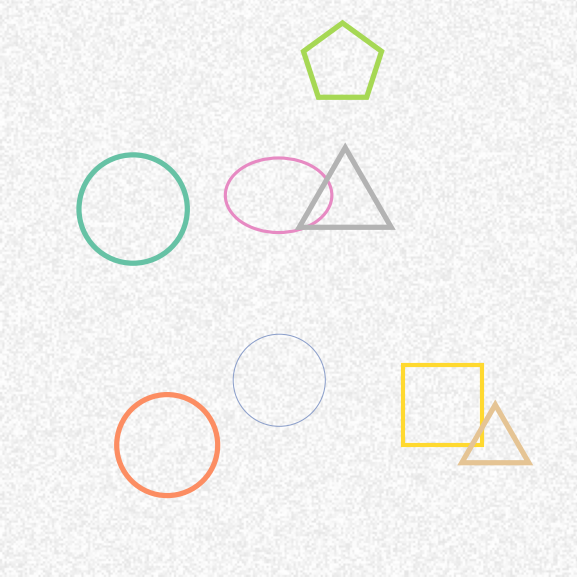[{"shape": "circle", "thickness": 2.5, "radius": 0.47, "center": [0.231, 0.637]}, {"shape": "circle", "thickness": 2.5, "radius": 0.44, "center": [0.29, 0.228]}, {"shape": "circle", "thickness": 0.5, "radius": 0.4, "center": [0.484, 0.341]}, {"shape": "oval", "thickness": 1.5, "radius": 0.46, "center": [0.482, 0.661]}, {"shape": "pentagon", "thickness": 2.5, "radius": 0.36, "center": [0.593, 0.888]}, {"shape": "square", "thickness": 2, "radius": 0.34, "center": [0.766, 0.297]}, {"shape": "triangle", "thickness": 2.5, "radius": 0.33, "center": [0.858, 0.231]}, {"shape": "triangle", "thickness": 2.5, "radius": 0.46, "center": [0.598, 0.652]}]